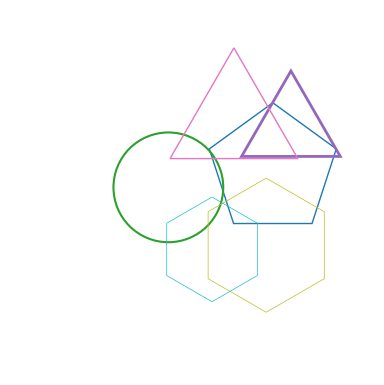[{"shape": "pentagon", "thickness": 1, "radius": 0.87, "center": [0.709, 0.56]}, {"shape": "circle", "thickness": 1.5, "radius": 0.71, "center": [0.437, 0.513]}, {"shape": "triangle", "thickness": 2, "radius": 0.74, "center": [0.756, 0.668]}, {"shape": "triangle", "thickness": 1, "radius": 0.96, "center": [0.608, 0.684]}, {"shape": "hexagon", "thickness": 0.5, "radius": 0.87, "center": [0.691, 0.363]}, {"shape": "hexagon", "thickness": 0.5, "radius": 0.68, "center": [0.551, 0.352]}]